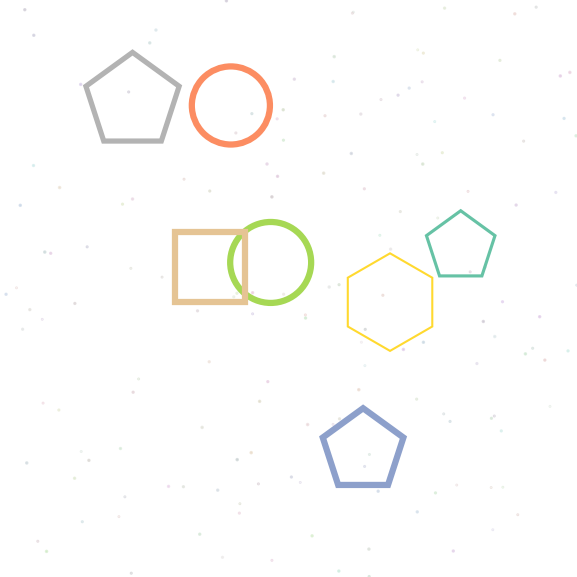[{"shape": "pentagon", "thickness": 1.5, "radius": 0.31, "center": [0.798, 0.572]}, {"shape": "circle", "thickness": 3, "radius": 0.34, "center": [0.4, 0.817]}, {"shape": "pentagon", "thickness": 3, "radius": 0.37, "center": [0.629, 0.219]}, {"shape": "circle", "thickness": 3, "radius": 0.35, "center": [0.469, 0.545]}, {"shape": "hexagon", "thickness": 1, "radius": 0.42, "center": [0.675, 0.476]}, {"shape": "square", "thickness": 3, "radius": 0.3, "center": [0.363, 0.536]}, {"shape": "pentagon", "thickness": 2.5, "radius": 0.42, "center": [0.229, 0.824]}]